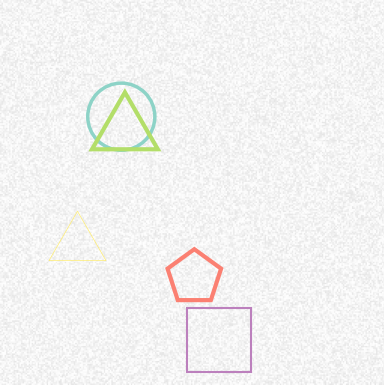[{"shape": "circle", "thickness": 2.5, "radius": 0.44, "center": [0.315, 0.697]}, {"shape": "pentagon", "thickness": 3, "radius": 0.37, "center": [0.505, 0.28]}, {"shape": "triangle", "thickness": 3, "radius": 0.49, "center": [0.324, 0.662]}, {"shape": "square", "thickness": 1.5, "radius": 0.41, "center": [0.569, 0.117]}, {"shape": "triangle", "thickness": 0.5, "radius": 0.43, "center": [0.201, 0.366]}]